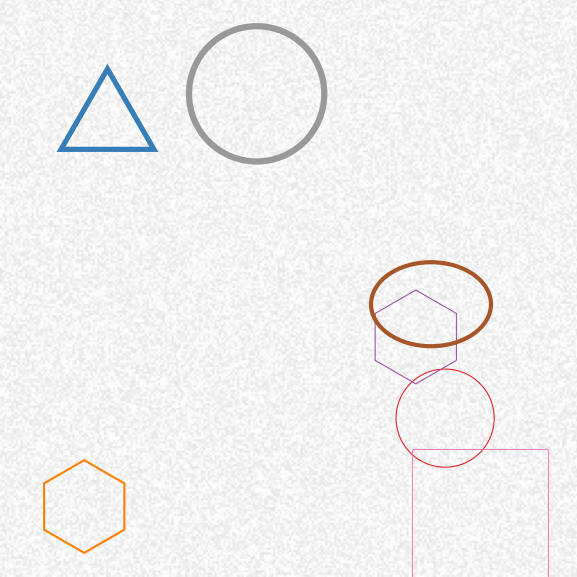[{"shape": "circle", "thickness": 0.5, "radius": 0.42, "center": [0.771, 0.275]}, {"shape": "triangle", "thickness": 2.5, "radius": 0.46, "center": [0.186, 0.787]}, {"shape": "hexagon", "thickness": 0.5, "radius": 0.41, "center": [0.72, 0.416]}, {"shape": "hexagon", "thickness": 1, "radius": 0.4, "center": [0.146, 0.122]}, {"shape": "oval", "thickness": 2, "radius": 0.52, "center": [0.746, 0.472]}, {"shape": "square", "thickness": 0.5, "radius": 0.59, "center": [0.831, 0.104]}, {"shape": "circle", "thickness": 3, "radius": 0.59, "center": [0.444, 0.837]}]